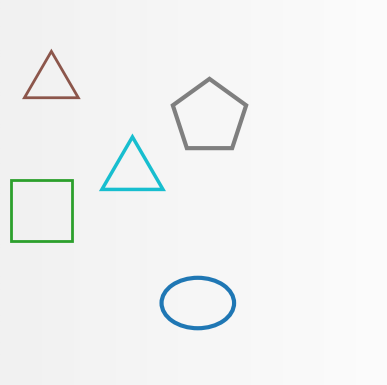[{"shape": "oval", "thickness": 3, "radius": 0.47, "center": [0.51, 0.213]}, {"shape": "square", "thickness": 2, "radius": 0.4, "center": [0.107, 0.454]}, {"shape": "triangle", "thickness": 2, "radius": 0.4, "center": [0.133, 0.786]}, {"shape": "pentagon", "thickness": 3, "radius": 0.5, "center": [0.541, 0.696]}, {"shape": "triangle", "thickness": 2.5, "radius": 0.45, "center": [0.342, 0.553]}]